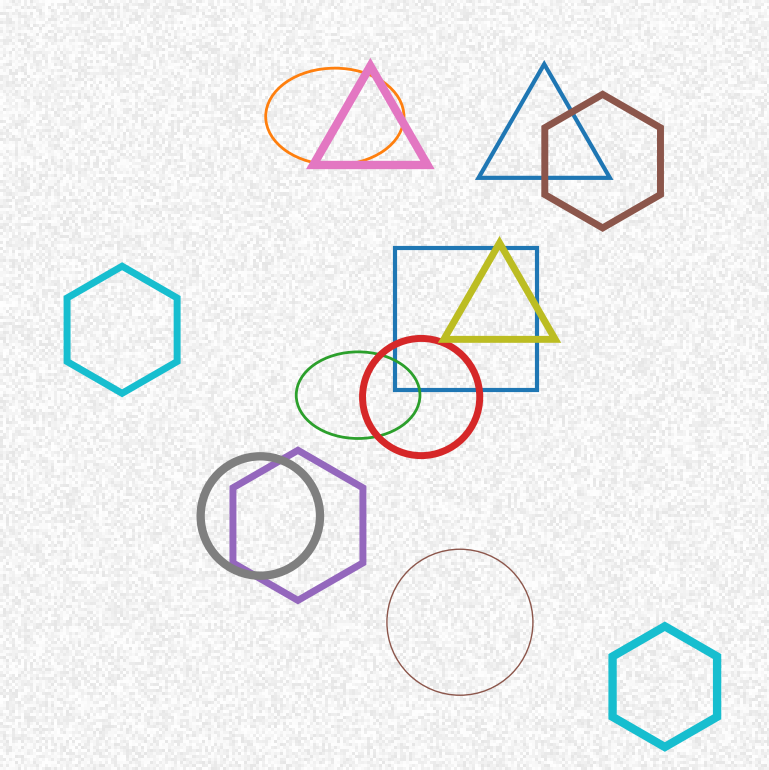[{"shape": "square", "thickness": 1.5, "radius": 0.46, "center": [0.605, 0.586]}, {"shape": "triangle", "thickness": 1.5, "radius": 0.49, "center": [0.707, 0.818]}, {"shape": "oval", "thickness": 1, "radius": 0.45, "center": [0.435, 0.849]}, {"shape": "oval", "thickness": 1, "radius": 0.4, "center": [0.465, 0.487]}, {"shape": "circle", "thickness": 2.5, "radius": 0.38, "center": [0.547, 0.484]}, {"shape": "hexagon", "thickness": 2.5, "radius": 0.49, "center": [0.387, 0.318]}, {"shape": "hexagon", "thickness": 2.5, "radius": 0.43, "center": [0.783, 0.791]}, {"shape": "circle", "thickness": 0.5, "radius": 0.47, "center": [0.597, 0.192]}, {"shape": "triangle", "thickness": 3, "radius": 0.43, "center": [0.481, 0.829]}, {"shape": "circle", "thickness": 3, "radius": 0.39, "center": [0.338, 0.33]}, {"shape": "triangle", "thickness": 2.5, "radius": 0.42, "center": [0.649, 0.601]}, {"shape": "hexagon", "thickness": 2.5, "radius": 0.41, "center": [0.159, 0.572]}, {"shape": "hexagon", "thickness": 3, "radius": 0.39, "center": [0.863, 0.108]}]